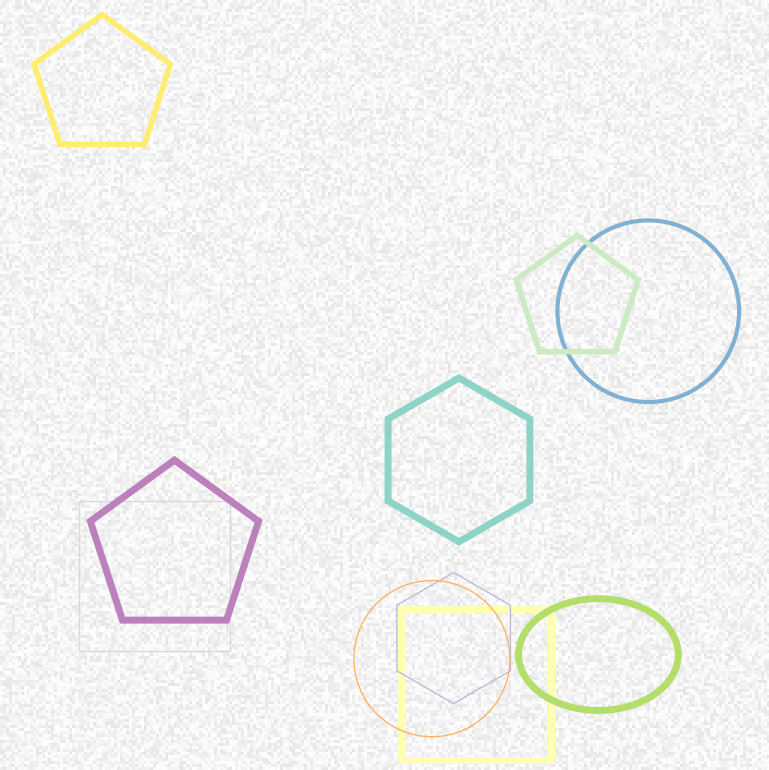[{"shape": "hexagon", "thickness": 2.5, "radius": 0.53, "center": [0.596, 0.403]}, {"shape": "square", "thickness": 2.5, "radius": 0.49, "center": [0.618, 0.111]}, {"shape": "hexagon", "thickness": 0.5, "radius": 0.43, "center": [0.589, 0.171]}, {"shape": "circle", "thickness": 1.5, "radius": 0.59, "center": [0.842, 0.596]}, {"shape": "circle", "thickness": 0.5, "radius": 0.51, "center": [0.561, 0.145]}, {"shape": "oval", "thickness": 2.5, "radius": 0.52, "center": [0.777, 0.15]}, {"shape": "square", "thickness": 0.5, "radius": 0.49, "center": [0.201, 0.252]}, {"shape": "pentagon", "thickness": 2.5, "radius": 0.57, "center": [0.227, 0.288]}, {"shape": "pentagon", "thickness": 2, "radius": 0.42, "center": [0.75, 0.611]}, {"shape": "pentagon", "thickness": 2, "radius": 0.47, "center": [0.133, 0.888]}]